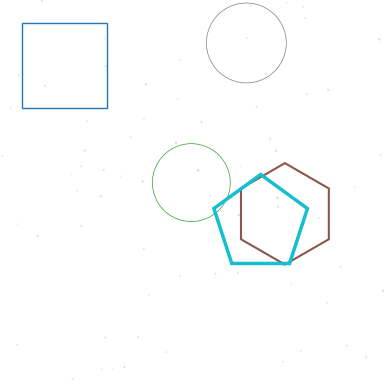[{"shape": "square", "thickness": 1, "radius": 0.55, "center": [0.168, 0.829]}, {"shape": "circle", "thickness": 0.5, "radius": 0.51, "center": [0.497, 0.526]}, {"shape": "hexagon", "thickness": 1.5, "radius": 0.66, "center": [0.74, 0.445]}, {"shape": "circle", "thickness": 0.5, "radius": 0.52, "center": [0.64, 0.888]}, {"shape": "pentagon", "thickness": 2.5, "radius": 0.64, "center": [0.677, 0.419]}]